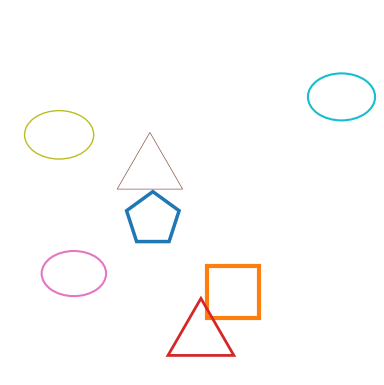[{"shape": "pentagon", "thickness": 2.5, "radius": 0.36, "center": [0.397, 0.431]}, {"shape": "square", "thickness": 3, "radius": 0.34, "center": [0.605, 0.241]}, {"shape": "triangle", "thickness": 2, "radius": 0.49, "center": [0.522, 0.126]}, {"shape": "triangle", "thickness": 0.5, "radius": 0.49, "center": [0.389, 0.558]}, {"shape": "oval", "thickness": 1.5, "radius": 0.42, "center": [0.192, 0.289]}, {"shape": "oval", "thickness": 1, "radius": 0.45, "center": [0.154, 0.65]}, {"shape": "oval", "thickness": 1.5, "radius": 0.44, "center": [0.887, 0.748]}]